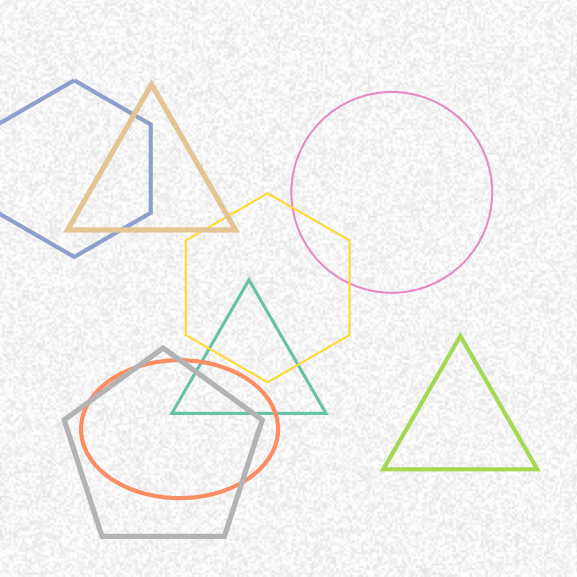[{"shape": "triangle", "thickness": 1.5, "radius": 0.77, "center": [0.431, 0.36]}, {"shape": "oval", "thickness": 2, "radius": 0.85, "center": [0.311, 0.256]}, {"shape": "hexagon", "thickness": 2, "radius": 0.76, "center": [0.129, 0.707]}, {"shape": "circle", "thickness": 1, "radius": 0.87, "center": [0.678, 0.666]}, {"shape": "triangle", "thickness": 2, "radius": 0.77, "center": [0.797, 0.263]}, {"shape": "hexagon", "thickness": 1, "radius": 0.82, "center": [0.463, 0.501]}, {"shape": "triangle", "thickness": 2.5, "radius": 0.84, "center": [0.262, 0.685]}, {"shape": "pentagon", "thickness": 2.5, "radius": 0.9, "center": [0.283, 0.216]}]